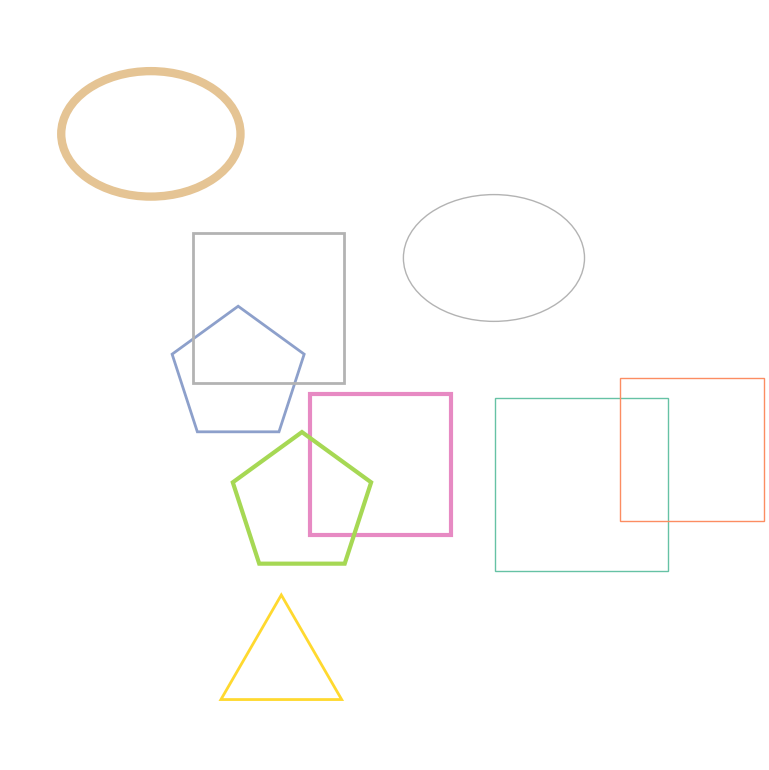[{"shape": "square", "thickness": 0.5, "radius": 0.56, "center": [0.755, 0.37]}, {"shape": "square", "thickness": 0.5, "radius": 0.47, "center": [0.899, 0.416]}, {"shape": "pentagon", "thickness": 1, "radius": 0.45, "center": [0.309, 0.512]}, {"shape": "square", "thickness": 1.5, "radius": 0.46, "center": [0.494, 0.397]}, {"shape": "pentagon", "thickness": 1.5, "radius": 0.47, "center": [0.392, 0.344]}, {"shape": "triangle", "thickness": 1, "radius": 0.45, "center": [0.365, 0.137]}, {"shape": "oval", "thickness": 3, "radius": 0.58, "center": [0.196, 0.826]}, {"shape": "square", "thickness": 1, "radius": 0.49, "center": [0.348, 0.6]}, {"shape": "oval", "thickness": 0.5, "radius": 0.59, "center": [0.641, 0.665]}]